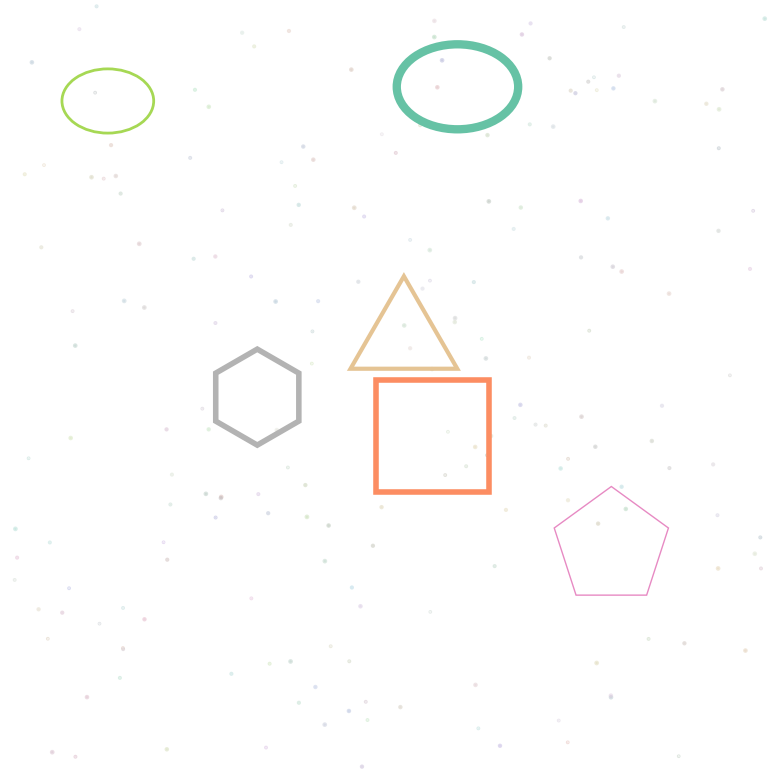[{"shape": "oval", "thickness": 3, "radius": 0.39, "center": [0.594, 0.887]}, {"shape": "square", "thickness": 2, "radius": 0.37, "center": [0.562, 0.434]}, {"shape": "pentagon", "thickness": 0.5, "radius": 0.39, "center": [0.794, 0.29]}, {"shape": "oval", "thickness": 1, "radius": 0.3, "center": [0.14, 0.869]}, {"shape": "triangle", "thickness": 1.5, "radius": 0.4, "center": [0.525, 0.561]}, {"shape": "hexagon", "thickness": 2, "radius": 0.31, "center": [0.334, 0.484]}]